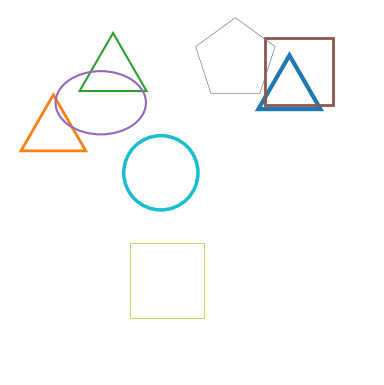[{"shape": "triangle", "thickness": 3, "radius": 0.47, "center": [0.752, 0.763]}, {"shape": "triangle", "thickness": 2, "radius": 0.49, "center": [0.139, 0.657]}, {"shape": "triangle", "thickness": 1.5, "radius": 0.5, "center": [0.294, 0.814]}, {"shape": "oval", "thickness": 1.5, "radius": 0.59, "center": [0.262, 0.733]}, {"shape": "square", "thickness": 2, "radius": 0.44, "center": [0.776, 0.814]}, {"shape": "pentagon", "thickness": 0.5, "radius": 0.54, "center": [0.611, 0.845]}, {"shape": "square", "thickness": 0.5, "radius": 0.49, "center": [0.434, 0.271]}, {"shape": "circle", "thickness": 2.5, "radius": 0.48, "center": [0.418, 0.551]}]